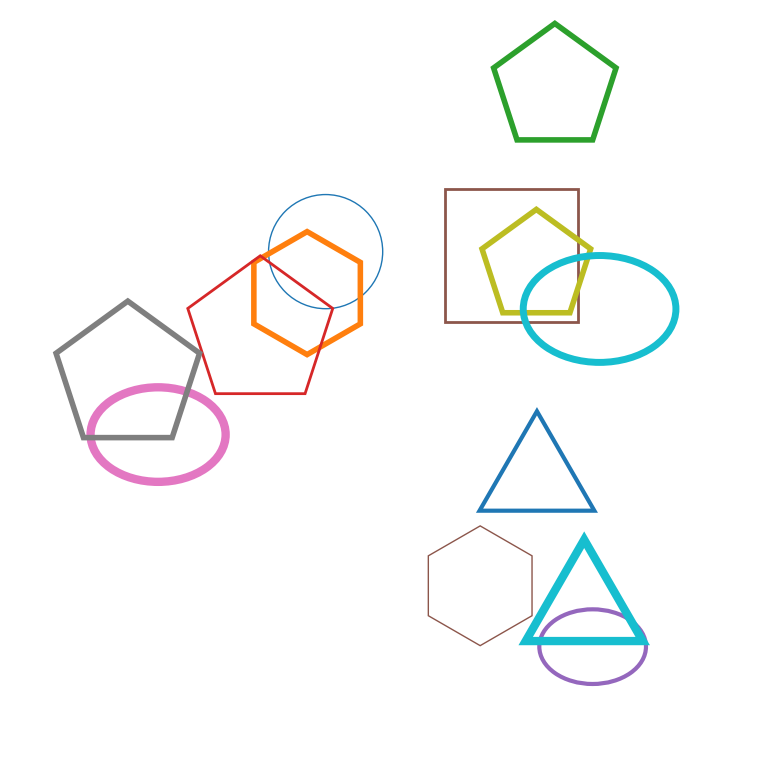[{"shape": "triangle", "thickness": 1.5, "radius": 0.43, "center": [0.697, 0.38]}, {"shape": "circle", "thickness": 0.5, "radius": 0.37, "center": [0.423, 0.673]}, {"shape": "hexagon", "thickness": 2, "radius": 0.4, "center": [0.399, 0.619]}, {"shape": "pentagon", "thickness": 2, "radius": 0.42, "center": [0.721, 0.886]}, {"shape": "pentagon", "thickness": 1, "radius": 0.49, "center": [0.338, 0.569]}, {"shape": "oval", "thickness": 1.5, "radius": 0.35, "center": [0.77, 0.16]}, {"shape": "hexagon", "thickness": 0.5, "radius": 0.39, "center": [0.624, 0.239]}, {"shape": "square", "thickness": 1, "radius": 0.43, "center": [0.664, 0.668]}, {"shape": "oval", "thickness": 3, "radius": 0.44, "center": [0.205, 0.436]}, {"shape": "pentagon", "thickness": 2, "radius": 0.49, "center": [0.166, 0.511]}, {"shape": "pentagon", "thickness": 2, "radius": 0.37, "center": [0.697, 0.654]}, {"shape": "triangle", "thickness": 3, "radius": 0.44, "center": [0.759, 0.211]}, {"shape": "oval", "thickness": 2.5, "radius": 0.5, "center": [0.779, 0.599]}]